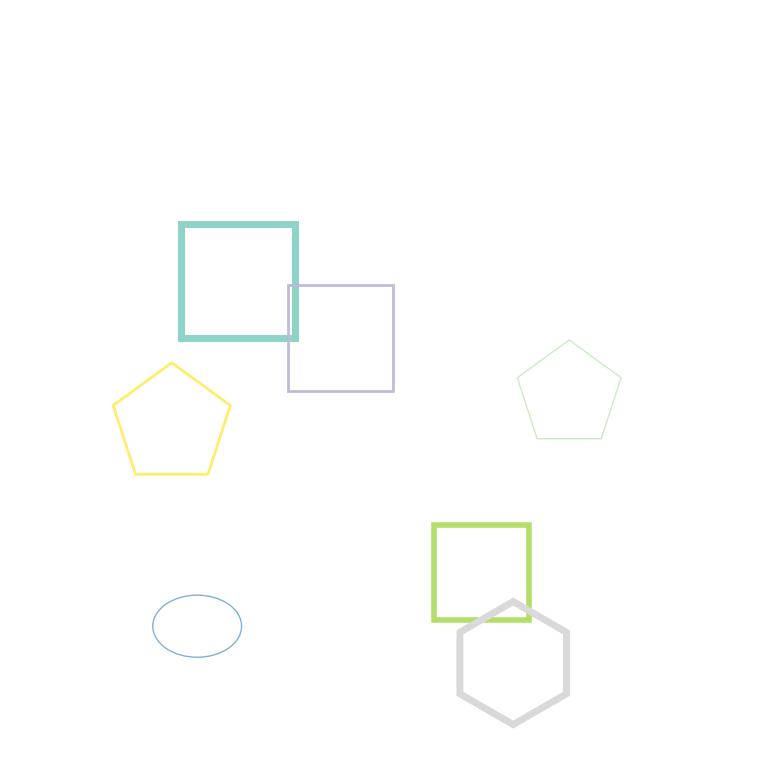[{"shape": "square", "thickness": 2.5, "radius": 0.37, "center": [0.309, 0.635]}, {"shape": "square", "thickness": 1, "radius": 0.34, "center": [0.442, 0.561]}, {"shape": "oval", "thickness": 0.5, "radius": 0.29, "center": [0.256, 0.187]}, {"shape": "square", "thickness": 2, "radius": 0.31, "center": [0.626, 0.256]}, {"shape": "hexagon", "thickness": 2.5, "radius": 0.4, "center": [0.666, 0.139]}, {"shape": "pentagon", "thickness": 0.5, "radius": 0.35, "center": [0.739, 0.488]}, {"shape": "pentagon", "thickness": 1, "radius": 0.4, "center": [0.223, 0.449]}]